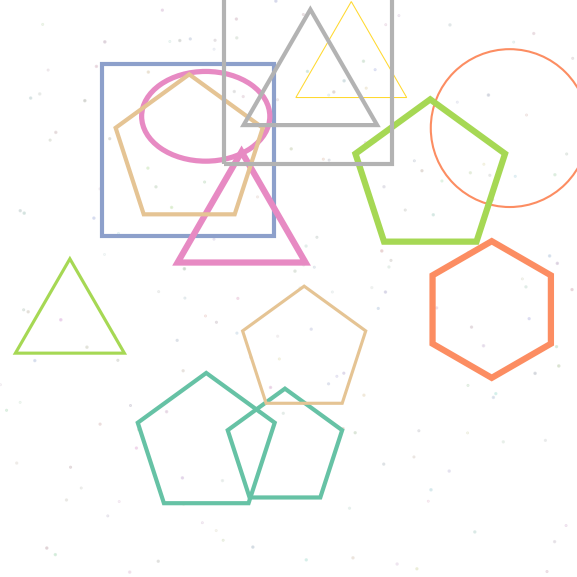[{"shape": "pentagon", "thickness": 2, "radius": 0.62, "center": [0.357, 0.229]}, {"shape": "pentagon", "thickness": 2, "radius": 0.52, "center": [0.493, 0.222]}, {"shape": "circle", "thickness": 1, "radius": 0.68, "center": [0.883, 0.777]}, {"shape": "hexagon", "thickness": 3, "radius": 0.59, "center": [0.851, 0.463]}, {"shape": "square", "thickness": 2, "radius": 0.75, "center": [0.325, 0.739]}, {"shape": "oval", "thickness": 2.5, "radius": 0.55, "center": [0.356, 0.798]}, {"shape": "triangle", "thickness": 3, "radius": 0.64, "center": [0.418, 0.608]}, {"shape": "pentagon", "thickness": 3, "radius": 0.68, "center": [0.745, 0.691]}, {"shape": "triangle", "thickness": 1.5, "radius": 0.54, "center": [0.121, 0.442]}, {"shape": "triangle", "thickness": 0.5, "radius": 0.55, "center": [0.608, 0.886]}, {"shape": "pentagon", "thickness": 2, "radius": 0.67, "center": [0.328, 0.736]}, {"shape": "pentagon", "thickness": 1.5, "radius": 0.56, "center": [0.527, 0.391]}, {"shape": "triangle", "thickness": 2, "radius": 0.67, "center": [0.537, 0.849]}, {"shape": "square", "thickness": 2, "radius": 0.73, "center": [0.534, 0.86]}]